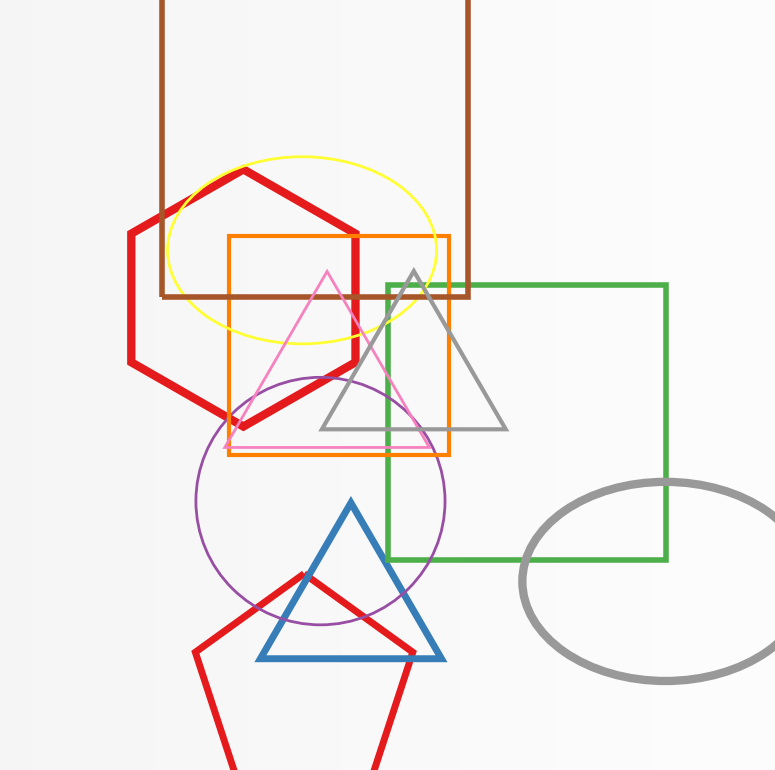[{"shape": "pentagon", "thickness": 2.5, "radius": 0.74, "center": [0.392, 0.107]}, {"shape": "hexagon", "thickness": 3, "radius": 0.83, "center": [0.314, 0.613]}, {"shape": "triangle", "thickness": 2.5, "radius": 0.67, "center": [0.453, 0.212]}, {"shape": "square", "thickness": 2, "radius": 0.9, "center": [0.68, 0.451]}, {"shape": "circle", "thickness": 1, "radius": 0.8, "center": [0.414, 0.349]}, {"shape": "square", "thickness": 1.5, "radius": 0.71, "center": [0.437, 0.551]}, {"shape": "oval", "thickness": 1, "radius": 0.87, "center": [0.39, 0.675]}, {"shape": "square", "thickness": 2, "radius": 0.99, "center": [0.406, 0.811]}, {"shape": "triangle", "thickness": 1, "radius": 0.76, "center": [0.422, 0.495]}, {"shape": "oval", "thickness": 3, "radius": 0.92, "center": [0.859, 0.245]}, {"shape": "triangle", "thickness": 1.5, "radius": 0.69, "center": [0.534, 0.511]}]